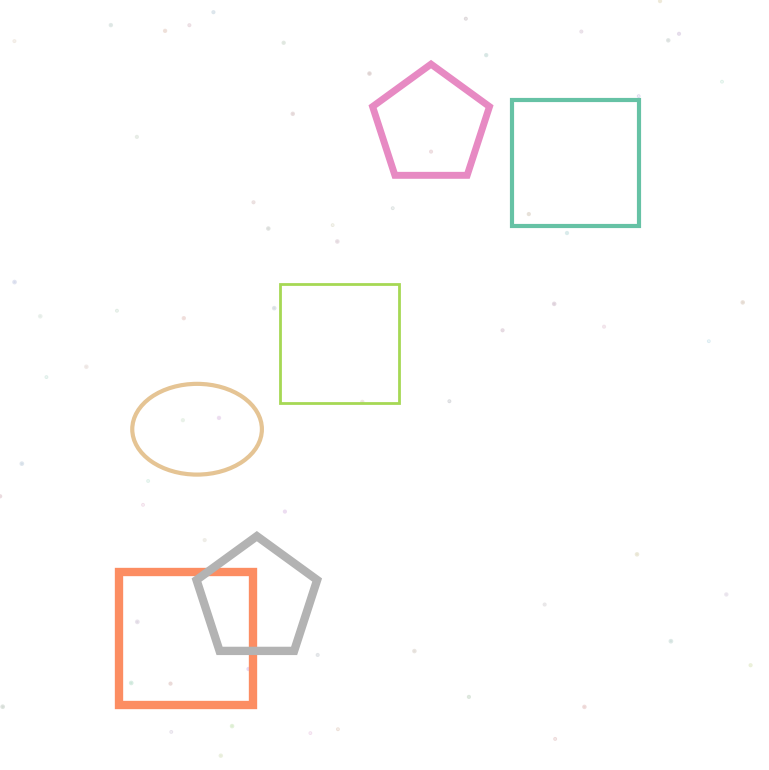[{"shape": "square", "thickness": 1.5, "radius": 0.41, "center": [0.747, 0.788]}, {"shape": "square", "thickness": 3, "radius": 0.43, "center": [0.242, 0.171]}, {"shape": "pentagon", "thickness": 2.5, "radius": 0.4, "center": [0.56, 0.837]}, {"shape": "square", "thickness": 1, "radius": 0.39, "center": [0.44, 0.554]}, {"shape": "oval", "thickness": 1.5, "radius": 0.42, "center": [0.256, 0.443]}, {"shape": "pentagon", "thickness": 3, "radius": 0.41, "center": [0.334, 0.221]}]